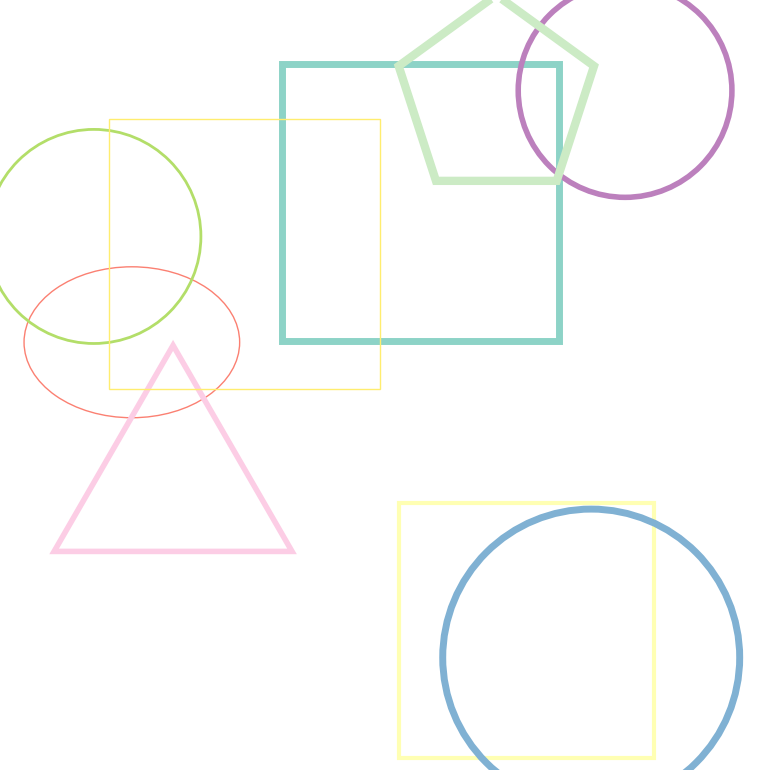[{"shape": "square", "thickness": 2.5, "radius": 0.9, "center": [0.546, 0.737]}, {"shape": "square", "thickness": 1.5, "radius": 0.83, "center": [0.683, 0.181]}, {"shape": "oval", "thickness": 0.5, "radius": 0.7, "center": [0.171, 0.556]}, {"shape": "circle", "thickness": 2.5, "radius": 0.96, "center": [0.768, 0.146]}, {"shape": "circle", "thickness": 1, "radius": 0.7, "center": [0.122, 0.693]}, {"shape": "triangle", "thickness": 2, "radius": 0.89, "center": [0.225, 0.373]}, {"shape": "circle", "thickness": 2, "radius": 0.69, "center": [0.812, 0.882]}, {"shape": "pentagon", "thickness": 3, "radius": 0.67, "center": [0.645, 0.873]}, {"shape": "square", "thickness": 0.5, "radius": 0.88, "center": [0.318, 0.67]}]